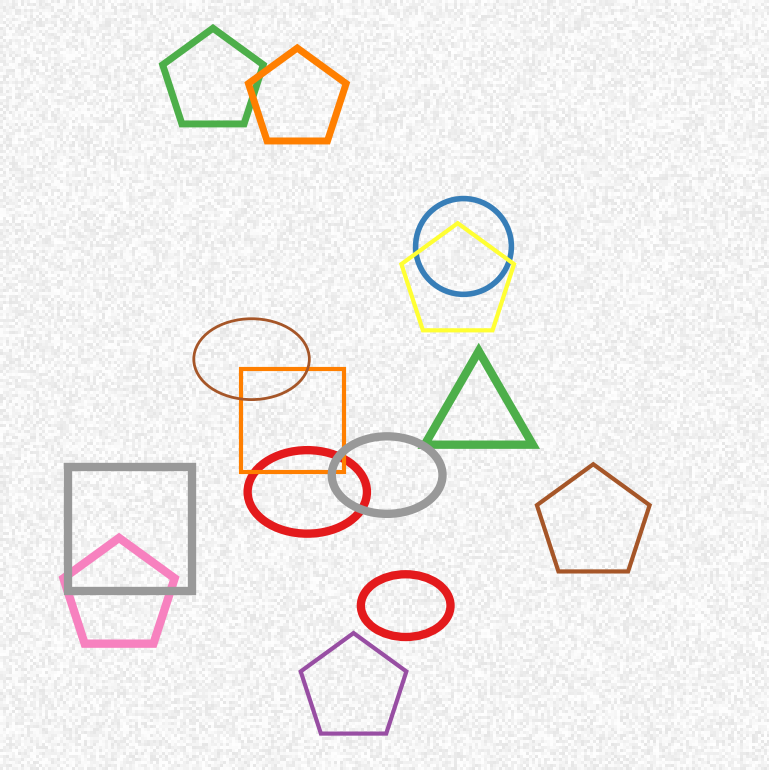[{"shape": "oval", "thickness": 3, "radius": 0.39, "center": [0.399, 0.361]}, {"shape": "oval", "thickness": 3, "radius": 0.29, "center": [0.527, 0.213]}, {"shape": "circle", "thickness": 2, "radius": 0.31, "center": [0.602, 0.68]}, {"shape": "pentagon", "thickness": 2.5, "radius": 0.34, "center": [0.277, 0.895]}, {"shape": "triangle", "thickness": 3, "radius": 0.41, "center": [0.622, 0.463]}, {"shape": "pentagon", "thickness": 1.5, "radius": 0.36, "center": [0.459, 0.106]}, {"shape": "square", "thickness": 1.5, "radius": 0.33, "center": [0.38, 0.454]}, {"shape": "pentagon", "thickness": 2.5, "radius": 0.33, "center": [0.386, 0.871]}, {"shape": "pentagon", "thickness": 1.5, "radius": 0.38, "center": [0.594, 0.633]}, {"shape": "pentagon", "thickness": 1.5, "radius": 0.38, "center": [0.77, 0.32]}, {"shape": "oval", "thickness": 1, "radius": 0.38, "center": [0.327, 0.534]}, {"shape": "pentagon", "thickness": 3, "radius": 0.38, "center": [0.155, 0.226]}, {"shape": "oval", "thickness": 3, "radius": 0.36, "center": [0.503, 0.383]}, {"shape": "square", "thickness": 3, "radius": 0.4, "center": [0.169, 0.313]}]